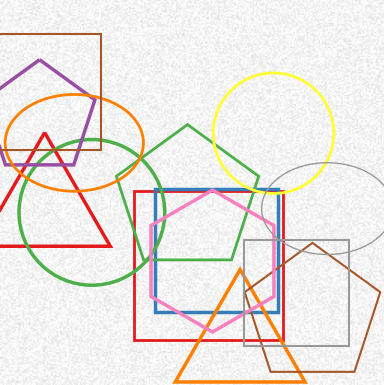[{"shape": "triangle", "thickness": 2.5, "radius": 0.98, "center": [0.116, 0.459]}, {"shape": "square", "thickness": 2, "radius": 0.97, "center": [0.541, 0.311]}, {"shape": "square", "thickness": 2.5, "radius": 0.8, "center": [0.563, 0.349]}, {"shape": "circle", "thickness": 2.5, "radius": 0.95, "center": [0.239, 0.448]}, {"shape": "pentagon", "thickness": 2, "radius": 0.97, "center": [0.487, 0.482]}, {"shape": "pentagon", "thickness": 2.5, "radius": 0.75, "center": [0.103, 0.694]}, {"shape": "oval", "thickness": 2, "radius": 0.9, "center": [0.193, 0.629]}, {"shape": "triangle", "thickness": 2.5, "radius": 0.97, "center": [0.624, 0.105]}, {"shape": "circle", "thickness": 2, "radius": 0.78, "center": [0.71, 0.654]}, {"shape": "square", "thickness": 1.5, "radius": 0.75, "center": [0.114, 0.761]}, {"shape": "pentagon", "thickness": 1.5, "radius": 0.93, "center": [0.812, 0.184]}, {"shape": "hexagon", "thickness": 2.5, "radius": 0.92, "center": [0.552, 0.322]}, {"shape": "square", "thickness": 1.5, "radius": 0.69, "center": [0.77, 0.239]}, {"shape": "oval", "thickness": 1, "radius": 0.85, "center": [0.85, 0.458]}]